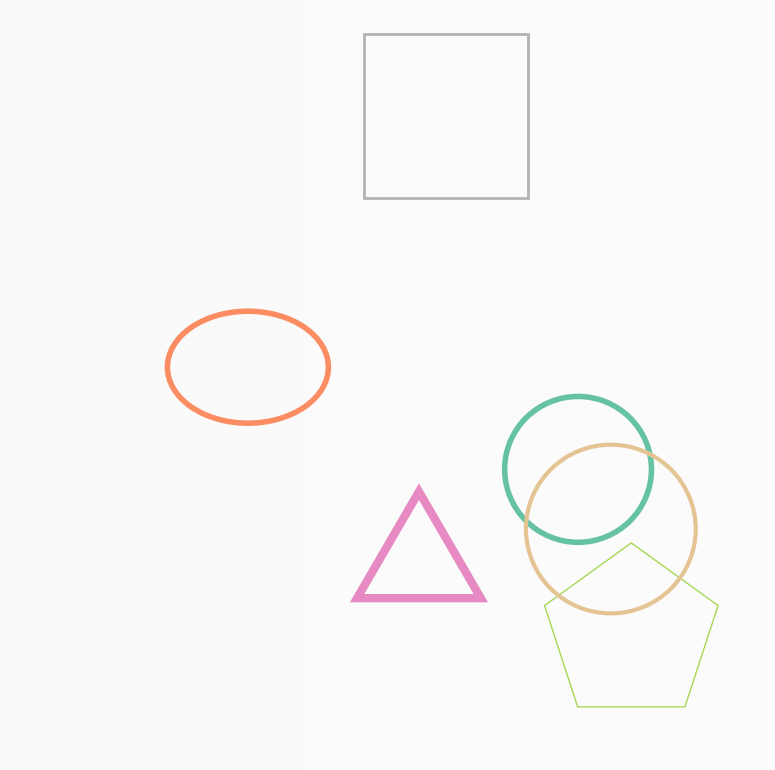[{"shape": "circle", "thickness": 2, "radius": 0.47, "center": [0.746, 0.39]}, {"shape": "oval", "thickness": 2, "radius": 0.52, "center": [0.32, 0.523]}, {"shape": "triangle", "thickness": 3, "radius": 0.46, "center": [0.541, 0.269]}, {"shape": "pentagon", "thickness": 0.5, "radius": 0.59, "center": [0.815, 0.177]}, {"shape": "circle", "thickness": 1.5, "radius": 0.55, "center": [0.788, 0.313]}, {"shape": "square", "thickness": 1, "radius": 0.53, "center": [0.576, 0.85]}]